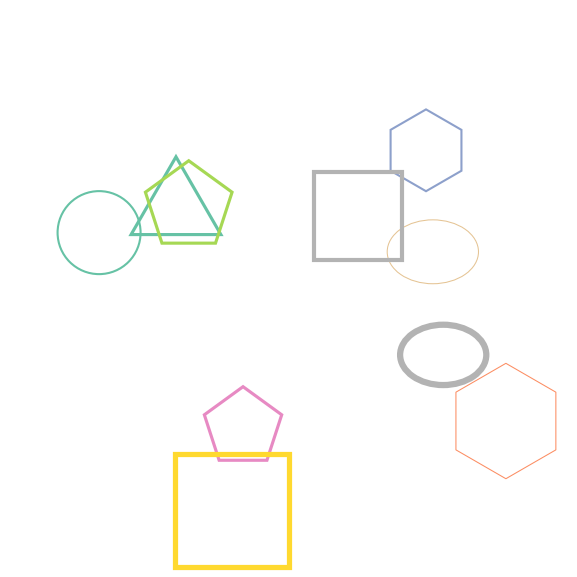[{"shape": "triangle", "thickness": 1.5, "radius": 0.45, "center": [0.305, 0.638]}, {"shape": "circle", "thickness": 1, "radius": 0.36, "center": [0.172, 0.596]}, {"shape": "hexagon", "thickness": 0.5, "radius": 0.5, "center": [0.876, 0.27]}, {"shape": "hexagon", "thickness": 1, "radius": 0.35, "center": [0.738, 0.739]}, {"shape": "pentagon", "thickness": 1.5, "radius": 0.35, "center": [0.421, 0.259]}, {"shape": "pentagon", "thickness": 1.5, "radius": 0.39, "center": [0.327, 0.642]}, {"shape": "square", "thickness": 2.5, "radius": 0.49, "center": [0.402, 0.115]}, {"shape": "oval", "thickness": 0.5, "radius": 0.4, "center": [0.75, 0.563]}, {"shape": "square", "thickness": 2, "radius": 0.38, "center": [0.619, 0.625]}, {"shape": "oval", "thickness": 3, "radius": 0.37, "center": [0.767, 0.385]}]